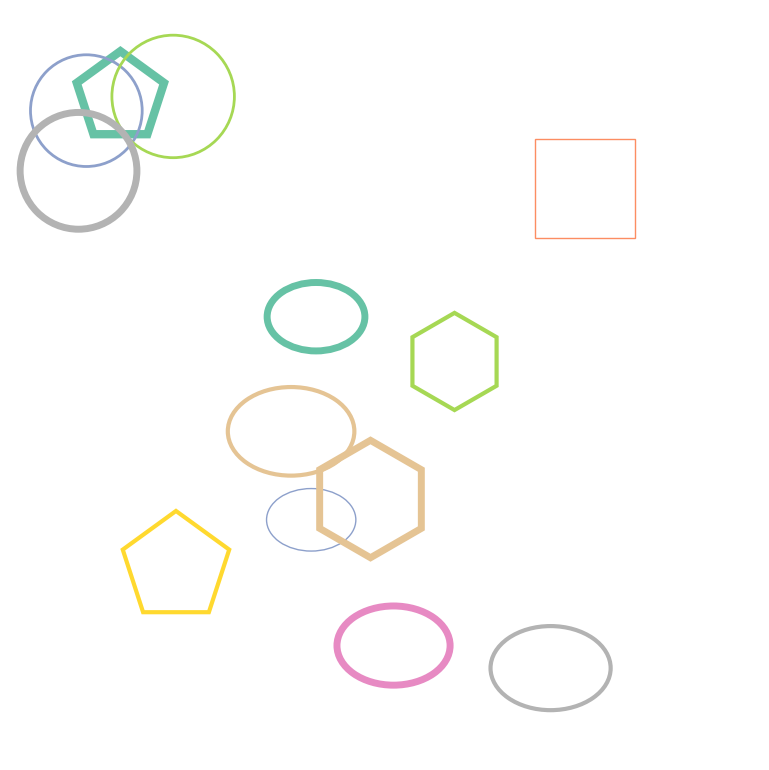[{"shape": "pentagon", "thickness": 3, "radius": 0.3, "center": [0.156, 0.874]}, {"shape": "oval", "thickness": 2.5, "radius": 0.32, "center": [0.41, 0.589]}, {"shape": "square", "thickness": 0.5, "radius": 0.32, "center": [0.76, 0.755]}, {"shape": "oval", "thickness": 0.5, "radius": 0.29, "center": [0.404, 0.325]}, {"shape": "circle", "thickness": 1, "radius": 0.36, "center": [0.112, 0.856]}, {"shape": "oval", "thickness": 2.5, "radius": 0.37, "center": [0.511, 0.162]}, {"shape": "hexagon", "thickness": 1.5, "radius": 0.32, "center": [0.59, 0.531]}, {"shape": "circle", "thickness": 1, "radius": 0.4, "center": [0.225, 0.875]}, {"shape": "pentagon", "thickness": 1.5, "radius": 0.36, "center": [0.229, 0.264]}, {"shape": "hexagon", "thickness": 2.5, "radius": 0.38, "center": [0.481, 0.352]}, {"shape": "oval", "thickness": 1.5, "radius": 0.41, "center": [0.378, 0.44]}, {"shape": "oval", "thickness": 1.5, "radius": 0.39, "center": [0.715, 0.132]}, {"shape": "circle", "thickness": 2.5, "radius": 0.38, "center": [0.102, 0.778]}]